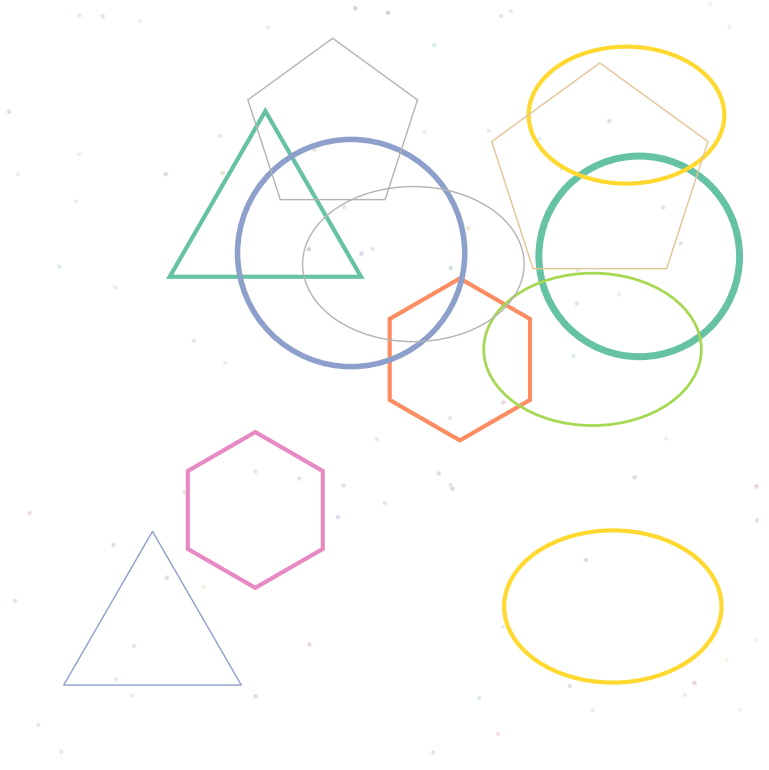[{"shape": "triangle", "thickness": 1.5, "radius": 0.72, "center": [0.345, 0.712]}, {"shape": "circle", "thickness": 2.5, "radius": 0.65, "center": [0.83, 0.667]}, {"shape": "hexagon", "thickness": 1.5, "radius": 0.53, "center": [0.597, 0.533]}, {"shape": "circle", "thickness": 2, "radius": 0.74, "center": [0.456, 0.671]}, {"shape": "triangle", "thickness": 0.5, "radius": 0.67, "center": [0.198, 0.177]}, {"shape": "hexagon", "thickness": 1.5, "radius": 0.51, "center": [0.332, 0.338]}, {"shape": "oval", "thickness": 1, "radius": 0.71, "center": [0.77, 0.546]}, {"shape": "oval", "thickness": 1.5, "radius": 0.71, "center": [0.796, 0.212]}, {"shape": "oval", "thickness": 1.5, "radius": 0.64, "center": [0.814, 0.85]}, {"shape": "pentagon", "thickness": 0.5, "radius": 0.74, "center": [0.779, 0.771]}, {"shape": "pentagon", "thickness": 0.5, "radius": 0.58, "center": [0.432, 0.834]}, {"shape": "oval", "thickness": 0.5, "radius": 0.72, "center": [0.537, 0.657]}]